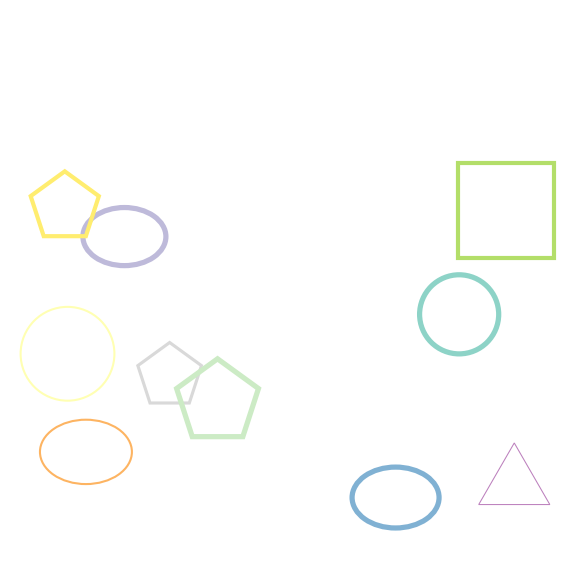[{"shape": "circle", "thickness": 2.5, "radius": 0.34, "center": [0.795, 0.455]}, {"shape": "circle", "thickness": 1, "radius": 0.41, "center": [0.117, 0.387]}, {"shape": "oval", "thickness": 2.5, "radius": 0.36, "center": [0.215, 0.589]}, {"shape": "oval", "thickness": 2.5, "radius": 0.38, "center": [0.685, 0.138]}, {"shape": "oval", "thickness": 1, "radius": 0.4, "center": [0.149, 0.217]}, {"shape": "square", "thickness": 2, "radius": 0.41, "center": [0.876, 0.634]}, {"shape": "pentagon", "thickness": 1.5, "radius": 0.29, "center": [0.294, 0.348]}, {"shape": "triangle", "thickness": 0.5, "radius": 0.36, "center": [0.891, 0.161]}, {"shape": "pentagon", "thickness": 2.5, "radius": 0.37, "center": [0.377, 0.303]}, {"shape": "pentagon", "thickness": 2, "radius": 0.31, "center": [0.112, 0.64]}]